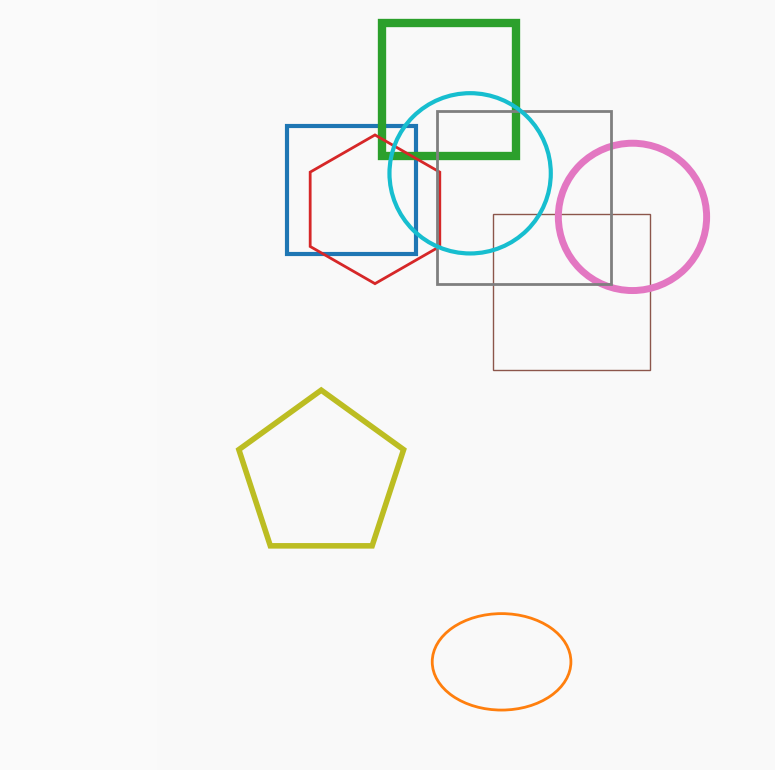[{"shape": "square", "thickness": 1.5, "radius": 0.42, "center": [0.454, 0.753]}, {"shape": "oval", "thickness": 1, "radius": 0.45, "center": [0.647, 0.14]}, {"shape": "square", "thickness": 3, "radius": 0.43, "center": [0.579, 0.884]}, {"shape": "hexagon", "thickness": 1, "radius": 0.48, "center": [0.484, 0.728]}, {"shape": "square", "thickness": 0.5, "radius": 0.51, "center": [0.737, 0.621]}, {"shape": "circle", "thickness": 2.5, "radius": 0.48, "center": [0.816, 0.718]}, {"shape": "square", "thickness": 1, "radius": 0.56, "center": [0.676, 0.744]}, {"shape": "pentagon", "thickness": 2, "radius": 0.56, "center": [0.414, 0.382]}, {"shape": "circle", "thickness": 1.5, "radius": 0.52, "center": [0.607, 0.775]}]